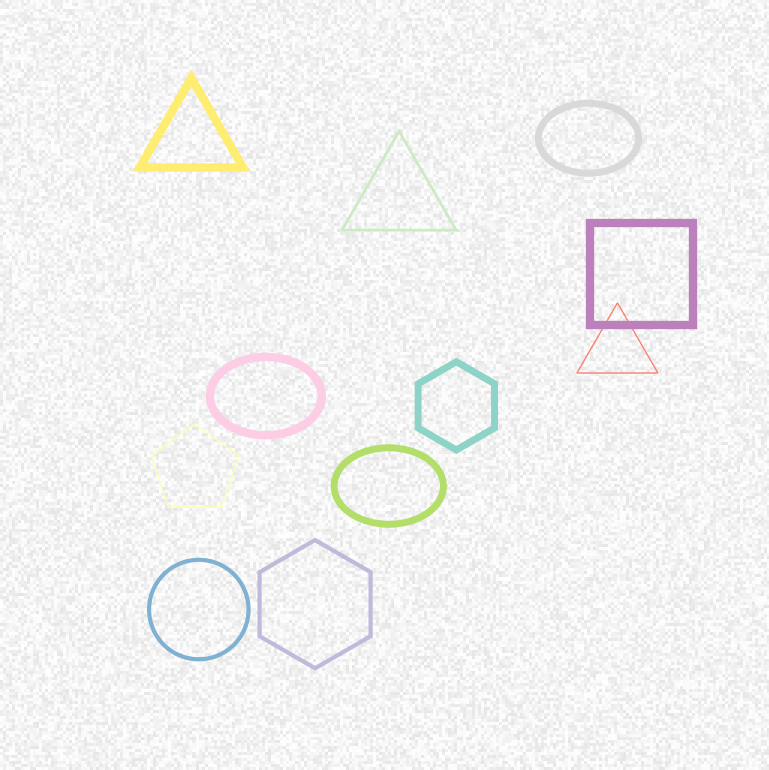[{"shape": "hexagon", "thickness": 2.5, "radius": 0.29, "center": [0.593, 0.473]}, {"shape": "pentagon", "thickness": 0.5, "radius": 0.3, "center": [0.253, 0.39]}, {"shape": "hexagon", "thickness": 1.5, "radius": 0.42, "center": [0.409, 0.215]}, {"shape": "triangle", "thickness": 0.5, "radius": 0.3, "center": [0.802, 0.546]}, {"shape": "circle", "thickness": 1.5, "radius": 0.32, "center": [0.258, 0.208]}, {"shape": "oval", "thickness": 2.5, "radius": 0.35, "center": [0.505, 0.369]}, {"shape": "oval", "thickness": 3, "radius": 0.36, "center": [0.345, 0.486]}, {"shape": "oval", "thickness": 2.5, "radius": 0.32, "center": [0.764, 0.82]}, {"shape": "square", "thickness": 3, "radius": 0.33, "center": [0.833, 0.644]}, {"shape": "triangle", "thickness": 1, "radius": 0.43, "center": [0.518, 0.744]}, {"shape": "triangle", "thickness": 3, "radius": 0.39, "center": [0.249, 0.821]}]